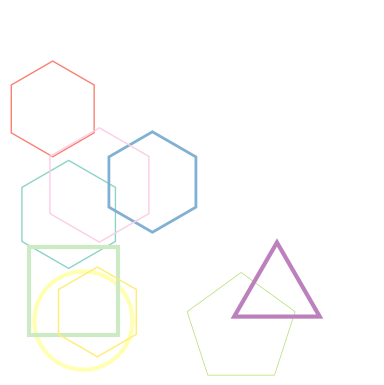[{"shape": "hexagon", "thickness": 1, "radius": 0.7, "center": [0.178, 0.443]}, {"shape": "circle", "thickness": 3, "radius": 0.64, "center": [0.217, 0.167]}, {"shape": "hexagon", "thickness": 1, "radius": 0.62, "center": [0.137, 0.717]}, {"shape": "hexagon", "thickness": 2, "radius": 0.65, "center": [0.396, 0.527]}, {"shape": "pentagon", "thickness": 0.5, "radius": 0.74, "center": [0.626, 0.145]}, {"shape": "hexagon", "thickness": 1, "radius": 0.74, "center": [0.258, 0.519]}, {"shape": "triangle", "thickness": 3, "radius": 0.64, "center": [0.719, 0.242]}, {"shape": "square", "thickness": 3, "radius": 0.58, "center": [0.191, 0.244]}, {"shape": "hexagon", "thickness": 1, "radius": 0.58, "center": [0.253, 0.19]}]